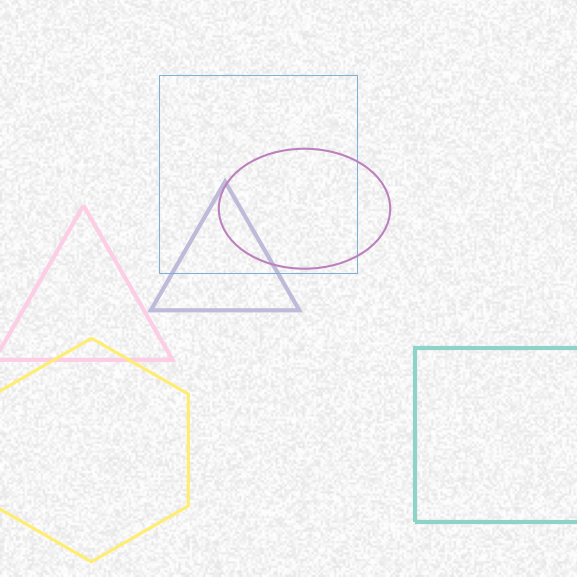[{"shape": "square", "thickness": 2, "radius": 0.76, "center": [0.869, 0.246]}, {"shape": "triangle", "thickness": 2, "radius": 0.74, "center": [0.39, 0.536]}, {"shape": "square", "thickness": 0.5, "radius": 0.86, "center": [0.447, 0.698]}, {"shape": "triangle", "thickness": 2, "radius": 0.89, "center": [0.145, 0.465]}, {"shape": "oval", "thickness": 1, "radius": 0.74, "center": [0.527, 0.638]}, {"shape": "hexagon", "thickness": 1.5, "radius": 0.97, "center": [0.158, 0.22]}]